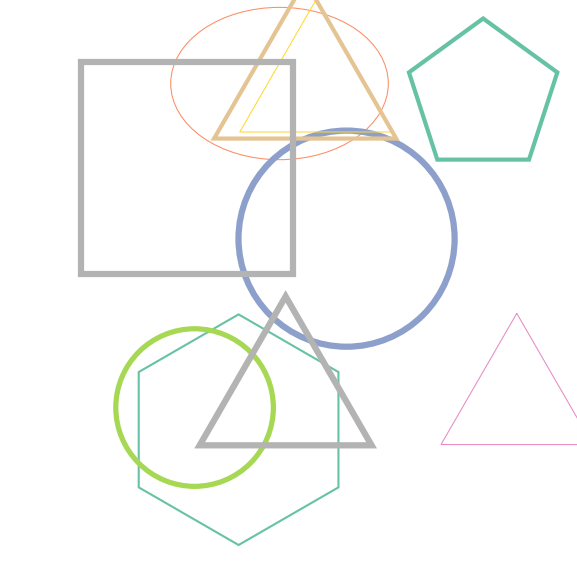[{"shape": "pentagon", "thickness": 2, "radius": 0.68, "center": [0.837, 0.832]}, {"shape": "hexagon", "thickness": 1, "radius": 1.0, "center": [0.413, 0.255]}, {"shape": "oval", "thickness": 0.5, "radius": 0.94, "center": [0.484, 0.855]}, {"shape": "circle", "thickness": 3, "radius": 0.94, "center": [0.6, 0.586]}, {"shape": "triangle", "thickness": 0.5, "radius": 0.76, "center": [0.895, 0.305]}, {"shape": "circle", "thickness": 2.5, "radius": 0.68, "center": [0.337, 0.293]}, {"shape": "triangle", "thickness": 0.5, "radius": 0.77, "center": [0.548, 0.847]}, {"shape": "triangle", "thickness": 2, "radius": 0.91, "center": [0.528, 0.85]}, {"shape": "triangle", "thickness": 3, "radius": 0.86, "center": [0.495, 0.314]}, {"shape": "square", "thickness": 3, "radius": 0.92, "center": [0.324, 0.709]}]